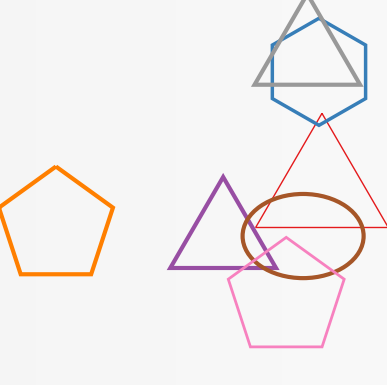[{"shape": "triangle", "thickness": 1, "radius": 0.99, "center": [0.831, 0.508]}, {"shape": "hexagon", "thickness": 2.5, "radius": 0.69, "center": [0.823, 0.813]}, {"shape": "triangle", "thickness": 3, "radius": 0.79, "center": [0.576, 0.383]}, {"shape": "pentagon", "thickness": 3, "radius": 0.77, "center": [0.144, 0.413]}, {"shape": "oval", "thickness": 3, "radius": 0.78, "center": [0.782, 0.387]}, {"shape": "pentagon", "thickness": 2, "radius": 0.79, "center": [0.739, 0.226]}, {"shape": "triangle", "thickness": 3, "radius": 0.79, "center": [0.793, 0.859]}]